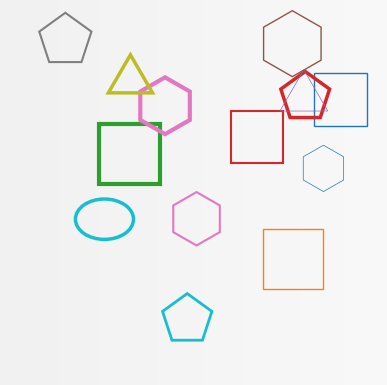[{"shape": "hexagon", "thickness": 0.5, "radius": 0.3, "center": [0.835, 0.563]}, {"shape": "square", "thickness": 1, "radius": 0.34, "center": [0.878, 0.741]}, {"shape": "square", "thickness": 1, "radius": 0.39, "center": [0.756, 0.327]}, {"shape": "square", "thickness": 3, "radius": 0.39, "center": [0.333, 0.6]}, {"shape": "pentagon", "thickness": 2.5, "radius": 0.33, "center": [0.788, 0.748]}, {"shape": "square", "thickness": 1.5, "radius": 0.33, "center": [0.664, 0.644]}, {"shape": "triangle", "thickness": 0.5, "radius": 0.36, "center": [0.784, 0.747]}, {"shape": "hexagon", "thickness": 1, "radius": 0.43, "center": [0.754, 0.887]}, {"shape": "hexagon", "thickness": 3, "radius": 0.37, "center": [0.426, 0.725]}, {"shape": "hexagon", "thickness": 1.5, "radius": 0.35, "center": [0.507, 0.432]}, {"shape": "pentagon", "thickness": 1.5, "radius": 0.35, "center": [0.169, 0.896]}, {"shape": "triangle", "thickness": 2.5, "radius": 0.33, "center": [0.337, 0.792]}, {"shape": "oval", "thickness": 2.5, "radius": 0.37, "center": [0.27, 0.431]}, {"shape": "pentagon", "thickness": 2, "radius": 0.33, "center": [0.483, 0.171]}]